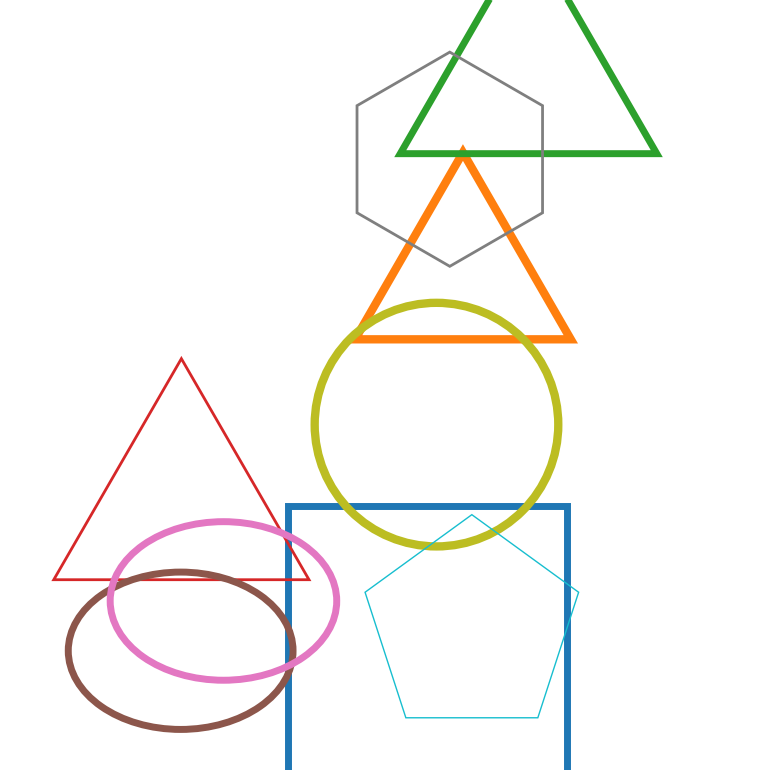[{"shape": "square", "thickness": 2.5, "radius": 0.91, "center": [0.555, 0.162]}, {"shape": "triangle", "thickness": 3, "radius": 0.81, "center": [0.601, 0.64]}, {"shape": "triangle", "thickness": 2.5, "radius": 0.96, "center": [0.686, 0.897]}, {"shape": "triangle", "thickness": 1, "radius": 0.96, "center": [0.236, 0.343]}, {"shape": "oval", "thickness": 2.5, "radius": 0.73, "center": [0.235, 0.155]}, {"shape": "oval", "thickness": 2.5, "radius": 0.74, "center": [0.29, 0.22]}, {"shape": "hexagon", "thickness": 1, "radius": 0.7, "center": [0.584, 0.793]}, {"shape": "circle", "thickness": 3, "radius": 0.79, "center": [0.567, 0.449]}, {"shape": "pentagon", "thickness": 0.5, "radius": 0.73, "center": [0.613, 0.186]}]